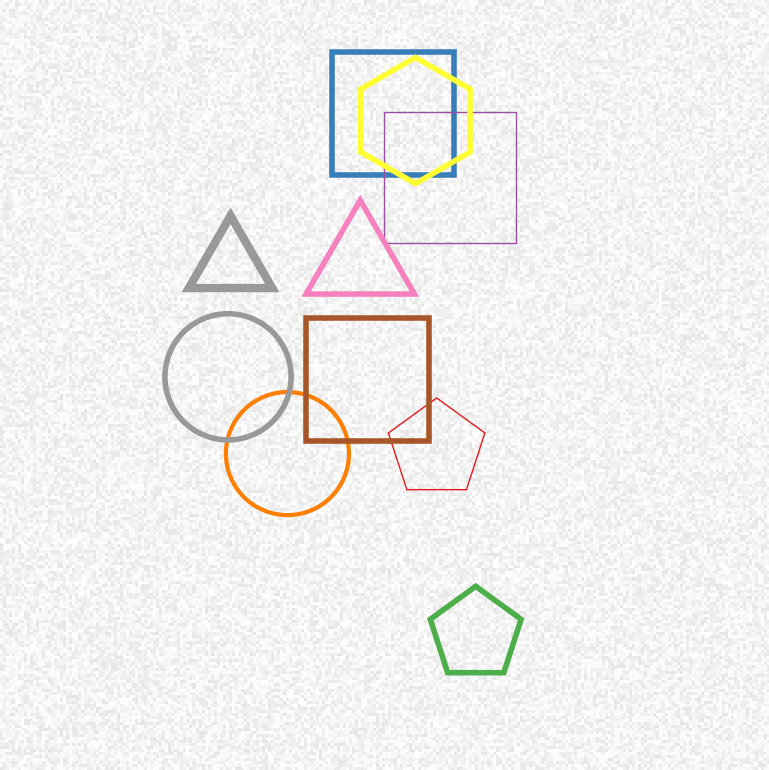[{"shape": "pentagon", "thickness": 0.5, "radius": 0.33, "center": [0.567, 0.417]}, {"shape": "square", "thickness": 2, "radius": 0.4, "center": [0.511, 0.853]}, {"shape": "pentagon", "thickness": 2, "radius": 0.31, "center": [0.618, 0.177]}, {"shape": "square", "thickness": 0.5, "radius": 0.43, "center": [0.585, 0.769]}, {"shape": "circle", "thickness": 1.5, "radius": 0.4, "center": [0.373, 0.411]}, {"shape": "hexagon", "thickness": 2, "radius": 0.41, "center": [0.54, 0.843]}, {"shape": "square", "thickness": 2, "radius": 0.4, "center": [0.477, 0.507]}, {"shape": "triangle", "thickness": 2, "radius": 0.41, "center": [0.468, 0.659]}, {"shape": "triangle", "thickness": 3, "radius": 0.31, "center": [0.299, 0.657]}, {"shape": "circle", "thickness": 2, "radius": 0.41, "center": [0.296, 0.511]}]